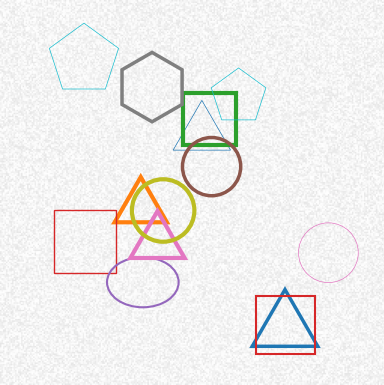[{"shape": "triangle", "thickness": 2.5, "radius": 0.49, "center": [0.74, 0.15]}, {"shape": "triangle", "thickness": 0.5, "radius": 0.43, "center": [0.524, 0.653]}, {"shape": "triangle", "thickness": 3, "radius": 0.39, "center": [0.366, 0.462]}, {"shape": "square", "thickness": 3, "radius": 0.34, "center": [0.545, 0.69]}, {"shape": "square", "thickness": 1.5, "radius": 0.38, "center": [0.741, 0.155]}, {"shape": "square", "thickness": 1, "radius": 0.4, "center": [0.22, 0.373]}, {"shape": "oval", "thickness": 1.5, "radius": 0.46, "center": [0.371, 0.267]}, {"shape": "circle", "thickness": 2.5, "radius": 0.38, "center": [0.55, 0.567]}, {"shape": "triangle", "thickness": 3, "radius": 0.41, "center": [0.409, 0.371]}, {"shape": "circle", "thickness": 0.5, "radius": 0.39, "center": [0.853, 0.344]}, {"shape": "hexagon", "thickness": 2.5, "radius": 0.45, "center": [0.395, 0.774]}, {"shape": "circle", "thickness": 3, "radius": 0.41, "center": [0.424, 0.453]}, {"shape": "pentagon", "thickness": 0.5, "radius": 0.37, "center": [0.62, 0.749]}, {"shape": "pentagon", "thickness": 0.5, "radius": 0.47, "center": [0.218, 0.845]}]